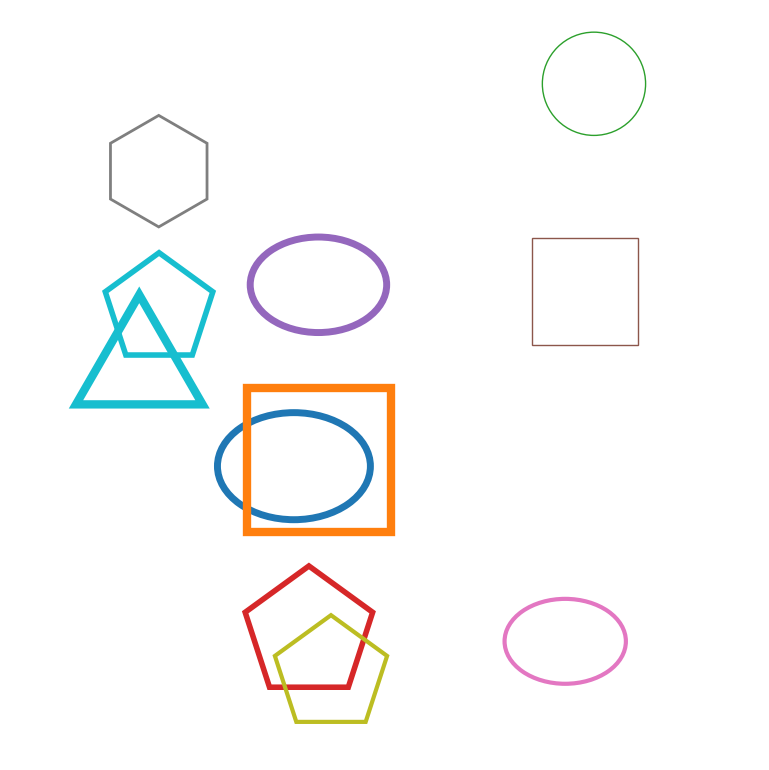[{"shape": "oval", "thickness": 2.5, "radius": 0.5, "center": [0.382, 0.395]}, {"shape": "square", "thickness": 3, "radius": 0.47, "center": [0.414, 0.403]}, {"shape": "circle", "thickness": 0.5, "radius": 0.34, "center": [0.771, 0.891]}, {"shape": "pentagon", "thickness": 2, "radius": 0.44, "center": [0.401, 0.178]}, {"shape": "oval", "thickness": 2.5, "radius": 0.44, "center": [0.414, 0.63]}, {"shape": "square", "thickness": 0.5, "radius": 0.35, "center": [0.76, 0.622]}, {"shape": "oval", "thickness": 1.5, "radius": 0.39, "center": [0.734, 0.167]}, {"shape": "hexagon", "thickness": 1, "radius": 0.36, "center": [0.206, 0.778]}, {"shape": "pentagon", "thickness": 1.5, "radius": 0.38, "center": [0.43, 0.124]}, {"shape": "pentagon", "thickness": 2, "radius": 0.37, "center": [0.207, 0.598]}, {"shape": "triangle", "thickness": 3, "radius": 0.47, "center": [0.181, 0.522]}]